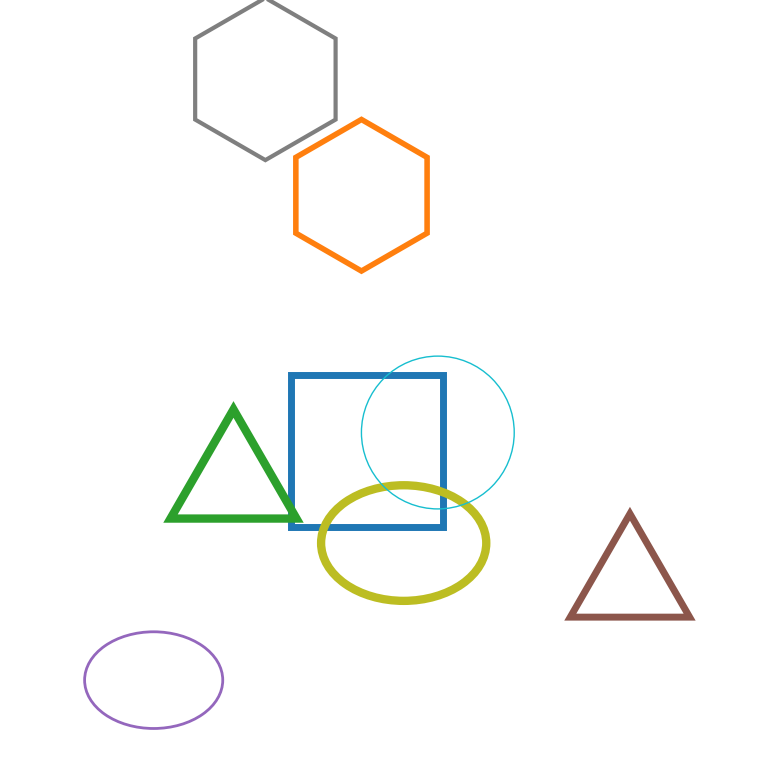[{"shape": "square", "thickness": 2.5, "radius": 0.49, "center": [0.476, 0.414]}, {"shape": "hexagon", "thickness": 2, "radius": 0.49, "center": [0.469, 0.746]}, {"shape": "triangle", "thickness": 3, "radius": 0.47, "center": [0.303, 0.374]}, {"shape": "oval", "thickness": 1, "radius": 0.45, "center": [0.2, 0.117]}, {"shape": "triangle", "thickness": 2.5, "radius": 0.45, "center": [0.818, 0.243]}, {"shape": "hexagon", "thickness": 1.5, "radius": 0.53, "center": [0.345, 0.897]}, {"shape": "oval", "thickness": 3, "radius": 0.54, "center": [0.524, 0.295]}, {"shape": "circle", "thickness": 0.5, "radius": 0.5, "center": [0.569, 0.438]}]